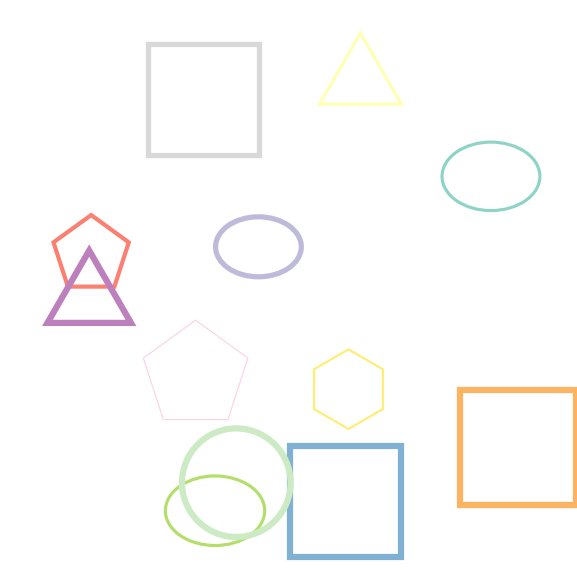[{"shape": "oval", "thickness": 1.5, "radius": 0.42, "center": [0.85, 0.694]}, {"shape": "triangle", "thickness": 1.5, "radius": 0.41, "center": [0.624, 0.86]}, {"shape": "oval", "thickness": 2.5, "radius": 0.37, "center": [0.448, 0.572]}, {"shape": "pentagon", "thickness": 2, "radius": 0.34, "center": [0.158, 0.558]}, {"shape": "square", "thickness": 3, "radius": 0.48, "center": [0.598, 0.13]}, {"shape": "square", "thickness": 3, "radius": 0.5, "center": [0.897, 0.224]}, {"shape": "oval", "thickness": 1.5, "radius": 0.43, "center": [0.372, 0.115]}, {"shape": "pentagon", "thickness": 0.5, "radius": 0.48, "center": [0.339, 0.35]}, {"shape": "square", "thickness": 2.5, "radius": 0.48, "center": [0.352, 0.826]}, {"shape": "triangle", "thickness": 3, "radius": 0.42, "center": [0.154, 0.482]}, {"shape": "circle", "thickness": 3, "radius": 0.47, "center": [0.409, 0.163]}, {"shape": "hexagon", "thickness": 1, "radius": 0.34, "center": [0.603, 0.325]}]